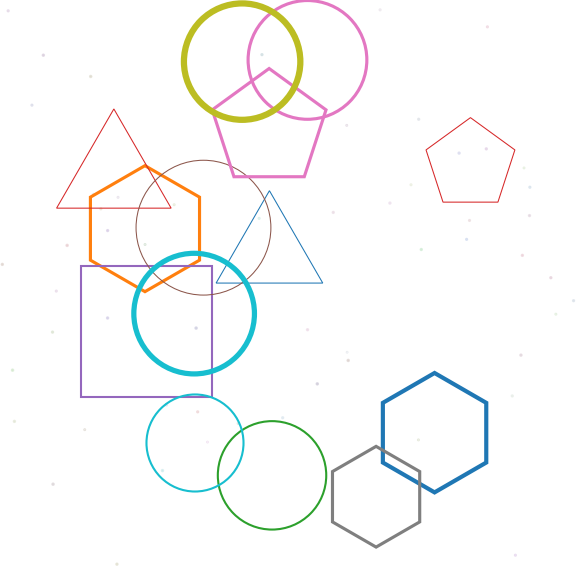[{"shape": "hexagon", "thickness": 2, "radius": 0.52, "center": [0.752, 0.25]}, {"shape": "triangle", "thickness": 0.5, "radius": 0.53, "center": [0.467, 0.562]}, {"shape": "hexagon", "thickness": 1.5, "radius": 0.55, "center": [0.251, 0.603]}, {"shape": "circle", "thickness": 1, "radius": 0.47, "center": [0.471, 0.176]}, {"shape": "triangle", "thickness": 0.5, "radius": 0.57, "center": [0.197, 0.696]}, {"shape": "pentagon", "thickness": 0.5, "radius": 0.4, "center": [0.815, 0.715]}, {"shape": "square", "thickness": 1, "radius": 0.57, "center": [0.253, 0.424]}, {"shape": "circle", "thickness": 0.5, "radius": 0.58, "center": [0.352, 0.605]}, {"shape": "circle", "thickness": 1.5, "radius": 0.51, "center": [0.532, 0.895]}, {"shape": "pentagon", "thickness": 1.5, "radius": 0.52, "center": [0.466, 0.777]}, {"shape": "hexagon", "thickness": 1.5, "radius": 0.44, "center": [0.651, 0.139]}, {"shape": "circle", "thickness": 3, "radius": 0.5, "center": [0.419, 0.892]}, {"shape": "circle", "thickness": 2.5, "radius": 0.52, "center": [0.336, 0.456]}, {"shape": "circle", "thickness": 1, "radius": 0.42, "center": [0.338, 0.232]}]